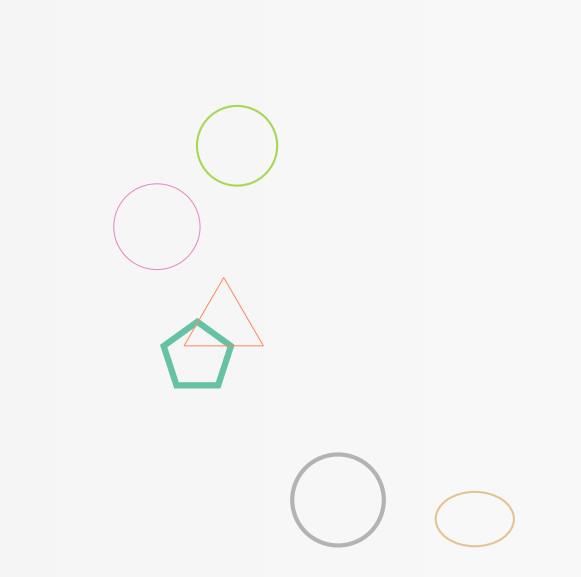[{"shape": "pentagon", "thickness": 3, "radius": 0.3, "center": [0.339, 0.381]}, {"shape": "triangle", "thickness": 0.5, "radius": 0.39, "center": [0.385, 0.44]}, {"shape": "circle", "thickness": 0.5, "radius": 0.37, "center": [0.27, 0.607]}, {"shape": "circle", "thickness": 1, "radius": 0.34, "center": [0.408, 0.747]}, {"shape": "oval", "thickness": 1, "radius": 0.34, "center": [0.817, 0.1]}, {"shape": "circle", "thickness": 2, "radius": 0.39, "center": [0.582, 0.133]}]